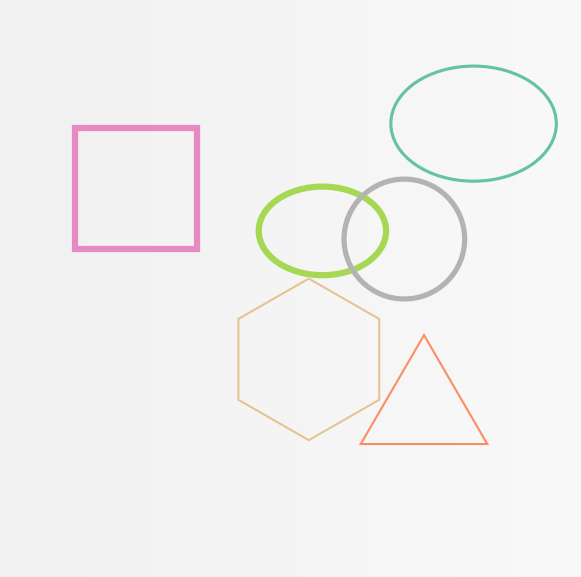[{"shape": "oval", "thickness": 1.5, "radius": 0.71, "center": [0.815, 0.785]}, {"shape": "triangle", "thickness": 1, "radius": 0.63, "center": [0.729, 0.293]}, {"shape": "square", "thickness": 3, "radius": 0.52, "center": [0.234, 0.673]}, {"shape": "oval", "thickness": 3, "radius": 0.55, "center": [0.555, 0.599]}, {"shape": "hexagon", "thickness": 1, "radius": 0.7, "center": [0.531, 0.377]}, {"shape": "circle", "thickness": 2.5, "radius": 0.52, "center": [0.696, 0.585]}]